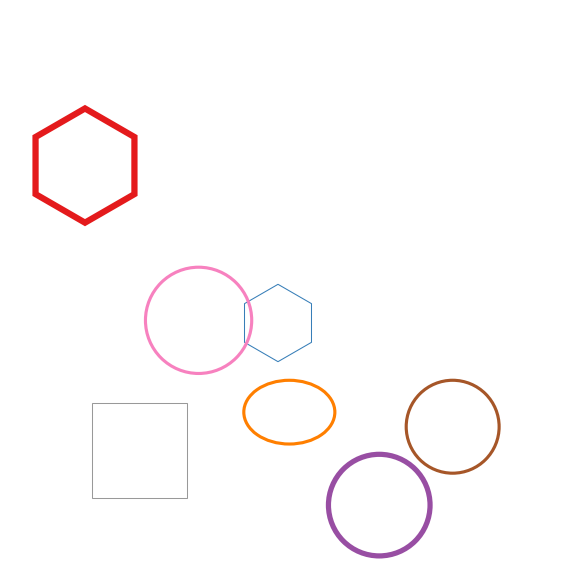[{"shape": "hexagon", "thickness": 3, "radius": 0.49, "center": [0.147, 0.712]}, {"shape": "hexagon", "thickness": 0.5, "radius": 0.33, "center": [0.481, 0.44]}, {"shape": "circle", "thickness": 2.5, "radius": 0.44, "center": [0.657, 0.124]}, {"shape": "oval", "thickness": 1.5, "radius": 0.39, "center": [0.501, 0.285]}, {"shape": "circle", "thickness": 1.5, "radius": 0.4, "center": [0.784, 0.26]}, {"shape": "circle", "thickness": 1.5, "radius": 0.46, "center": [0.344, 0.444]}, {"shape": "square", "thickness": 0.5, "radius": 0.41, "center": [0.242, 0.22]}]